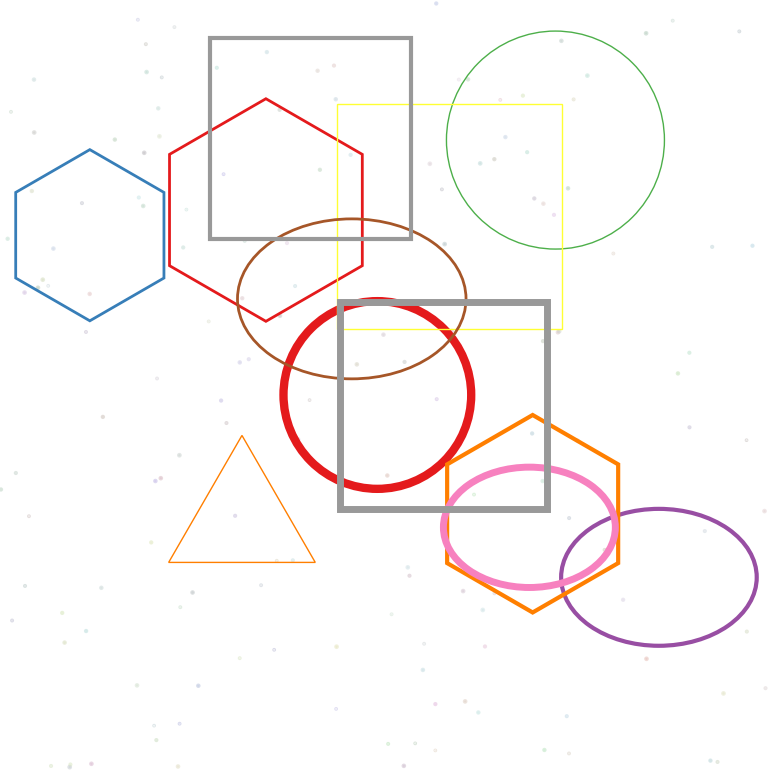[{"shape": "circle", "thickness": 3, "radius": 0.61, "center": [0.49, 0.487]}, {"shape": "hexagon", "thickness": 1, "radius": 0.72, "center": [0.345, 0.727]}, {"shape": "hexagon", "thickness": 1, "radius": 0.56, "center": [0.117, 0.695]}, {"shape": "circle", "thickness": 0.5, "radius": 0.71, "center": [0.721, 0.818]}, {"shape": "oval", "thickness": 1.5, "radius": 0.64, "center": [0.856, 0.25]}, {"shape": "hexagon", "thickness": 1.5, "radius": 0.64, "center": [0.692, 0.333]}, {"shape": "triangle", "thickness": 0.5, "radius": 0.55, "center": [0.314, 0.325]}, {"shape": "square", "thickness": 0.5, "radius": 0.73, "center": [0.584, 0.719]}, {"shape": "oval", "thickness": 1, "radius": 0.74, "center": [0.457, 0.612]}, {"shape": "oval", "thickness": 2.5, "radius": 0.56, "center": [0.688, 0.315]}, {"shape": "square", "thickness": 1.5, "radius": 0.65, "center": [0.403, 0.821]}, {"shape": "square", "thickness": 2.5, "radius": 0.67, "center": [0.576, 0.473]}]